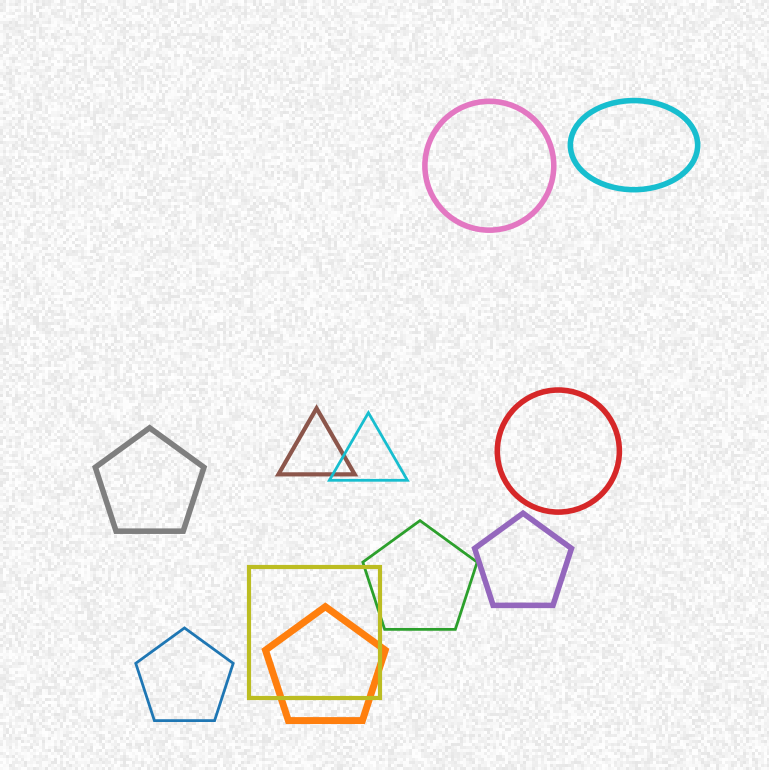[{"shape": "pentagon", "thickness": 1, "radius": 0.33, "center": [0.24, 0.118]}, {"shape": "pentagon", "thickness": 2.5, "radius": 0.41, "center": [0.423, 0.13]}, {"shape": "pentagon", "thickness": 1, "radius": 0.39, "center": [0.545, 0.246]}, {"shape": "circle", "thickness": 2, "radius": 0.4, "center": [0.725, 0.414]}, {"shape": "pentagon", "thickness": 2, "radius": 0.33, "center": [0.679, 0.267]}, {"shape": "triangle", "thickness": 1.5, "radius": 0.29, "center": [0.411, 0.413]}, {"shape": "circle", "thickness": 2, "radius": 0.42, "center": [0.635, 0.785]}, {"shape": "pentagon", "thickness": 2, "radius": 0.37, "center": [0.194, 0.37]}, {"shape": "square", "thickness": 1.5, "radius": 0.43, "center": [0.408, 0.178]}, {"shape": "triangle", "thickness": 1, "radius": 0.29, "center": [0.478, 0.405]}, {"shape": "oval", "thickness": 2, "radius": 0.41, "center": [0.823, 0.812]}]